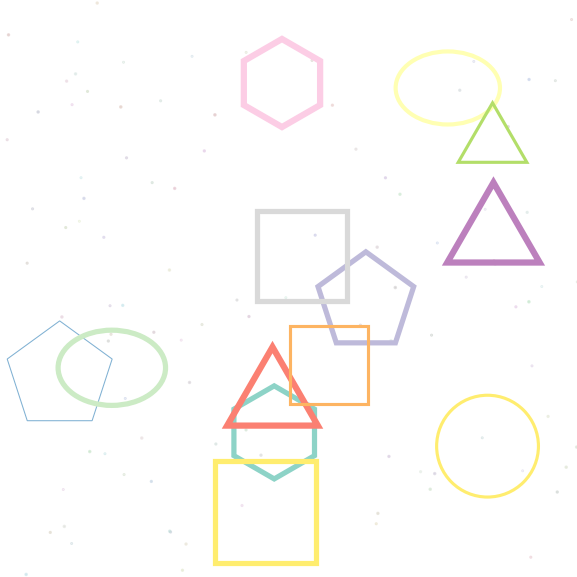[{"shape": "hexagon", "thickness": 2.5, "radius": 0.4, "center": [0.475, 0.25]}, {"shape": "oval", "thickness": 2, "radius": 0.45, "center": [0.775, 0.847]}, {"shape": "pentagon", "thickness": 2.5, "radius": 0.44, "center": [0.634, 0.476]}, {"shape": "triangle", "thickness": 3, "radius": 0.45, "center": [0.472, 0.307]}, {"shape": "pentagon", "thickness": 0.5, "radius": 0.48, "center": [0.103, 0.348]}, {"shape": "square", "thickness": 1.5, "radius": 0.34, "center": [0.57, 0.368]}, {"shape": "triangle", "thickness": 1.5, "radius": 0.34, "center": [0.853, 0.752]}, {"shape": "hexagon", "thickness": 3, "radius": 0.38, "center": [0.488, 0.855]}, {"shape": "square", "thickness": 2.5, "radius": 0.39, "center": [0.523, 0.556]}, {"shape": "triangle", "thickness": 3, "radius": 0.46, "center": [0.854, 0.591]}, {"shape": "oval", "thickness": 2.5, "radius": 0.47, "center": [0.194, 0.362]}, {"shape": "square", "thickness": 2.5, "radius": 0.44, "center": [0.459, 0.113]}, {"shape": "circle", "thickness": 1.5, "radius": 0.44, "center": [0.844, 0.227]}]